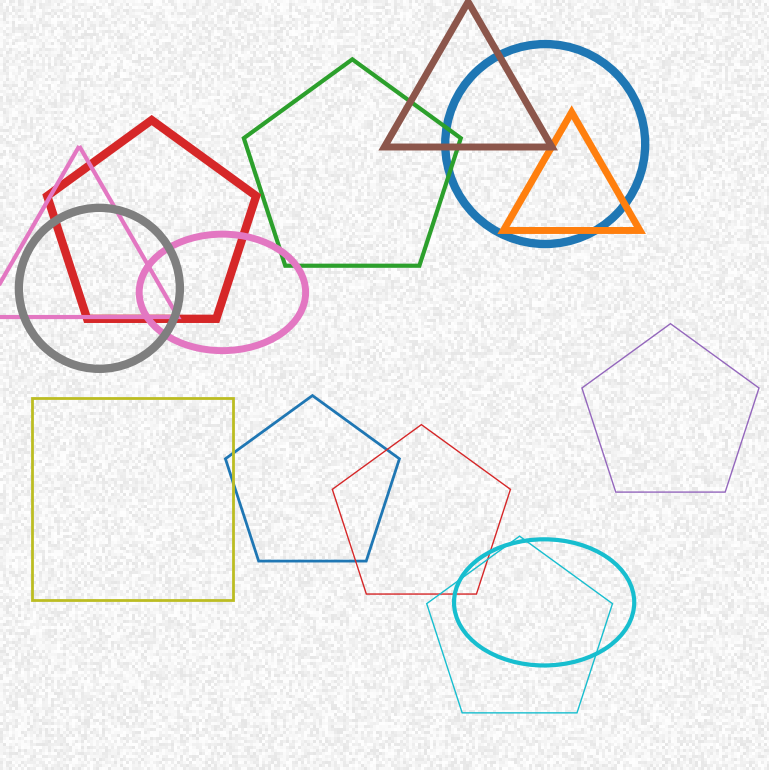[{"shape": "circle", "thickness": 3, "radius": 0.65, "center": [0.708, 0.813]}, {"shape": "pentagon", "thickness": 1, "radius": 0.59, "center": [0.406, 0.367]}, {"shape": "triangle", "thickness": 2.5, "radius": 0.51, "center": [0.742, 0.752]}, {"shape": "pentagon", "thickness": 1.5, "radius": 0.74, "center": [0.458, 0.775]}, {"shape": "pentagon", "thickness": 0.5, "radius": 0.61, "center": [0.547, 0.327]}, {"shape": "pentagon", "thickness": 3, "radius": 0.71, "center": [0.197, 0.701]}, {"shape": "pentagon", "thickness": 0.5, "radius": 0.6, "center": [0.871, 0.459]}, {"shape": "triangle", "thickness": 2.5, "radius": 0.63, "center": [0.608, 0.872]}, {"shape": "oval", "thickness": 2.5, "radius": 0.54, "center": [0.289, 0.62]}, {"shape": "triangle", "thickness": 1.5, "radius": 0.74, "center": [0.103, 0.662]}, {"shape": "circle", "thickness": 3, "radius": 0.52, "center": [0.129, 0.626]}, {"shape": "square", "thickness": 1, "radius": 0.65, "center": [0.172, 0.352]}, {"shape": "oval", "thickness": 1.5, "radius": 0.59, "center": [0.707, 0.218]}, {"shape": "pentagon", "thickness": 0.5, "radius": 0.63, "center": [0.675, 0.177]}]